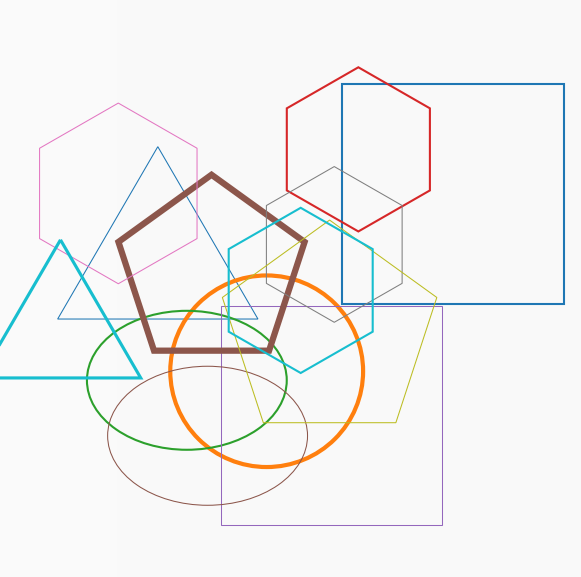[{"shape": "square", "thickness": 1, "radius": 0.95, "center": [0.78, 0.663]}, {"shape": "triangle", "thickness": 0.5, "radius": 0.99, "center": [0.271, 0.546]}, {"shape": "circle", "thickness": 2, "radius": 0.83, "center": [0.459, 0.356]}, {"shape": "oval", "thickness": 1, "radius": 0.86, "center": [0.321, 0.341]}, {"shape": "hexagon", "thickness": 1, "radius": 0.71, "center": [0.617, 0.74]}, {"shape": "square", "thickness": 0.5, "radius": 0.95, "center": [0.57, 0.28]}, {"shape": "oval", "thickness": 0.5, "radius": 0.86, "center": [0.357, 0.245]}, {"shape": "pentagon", "thickness": 3, "radius": 0.84, "center": [0.364, 0.528]}, {"shape": "hexagon", "thickness": 0.5, "radius": 0.78, "center": [0.204, 0.664]}, {"shape": "hexagon", "thickness": 0.5, "radius": 0.67, "center": [0.575, 0.576]}, {"shape": "pentagon", "thickness": 0.5, "radius": 0.97, "center": [0.567, 0.424]}, {"shape": "hexagon", "thickness": 1, "radius": 0.72, "center": [0.517, 0.496]}, {"shape": "triangle", "thickness": 1.5, "radius": 0.8, "center": [0.104, 0.424]}]